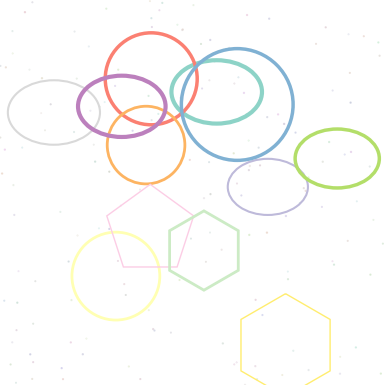[{"shape": "oval", "thickness": 3, "radius": 0.59, "center": [0.563, 0.761]}, {"shape": "circle", "thickness": 2, "radius": 0.57, "center": [0.301, 0.283]}, {"shape": "oval", "thickness": 1.5, "radius": 0.52, "center": [0.696, 0.515]}, {"shape": "circle", "thickness": 2.5, "radius": 0.6, "center": [0.393, 0.795]}, {"shape": "circle", "thickness": 2.5, "radius": 0.73, "center": [0.616, 0.729]}, {"shape": "circle", "thickness": 2, "radius": 0.5, "center": [0.379, 0.623]}, {"shape": "oval", "thickness": 2.5, "radius": 0.55, "center": [0.876, 0.588]}, {"shape": "pentagon", "thickness": 1, "radius": 0.59, "center": [0.39, 0.403]}, {"shape": "oval", "thickness": 1.5, "radius": 0.6, "center": [0.14, 0.708]}, {"shape": "oval", "thickness": 3, "radius": 0.57, "center": [0.316, 0.724]}, {"shape": "hexagon", "thickness": 2, "radius": 0.51, "center": [0.53, 0.349]}, {"shape": "hexagon", "thickness": 1, "radius": 0.67, "center": [0.742, 0.104]}]